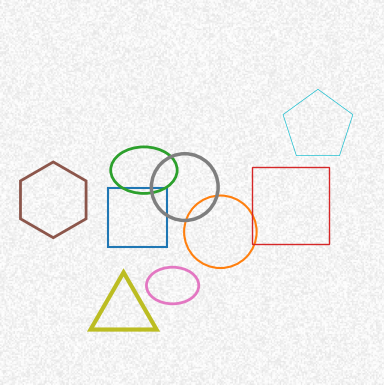[{"shape": "square", "thickness": 1.5, "radius": 0.38, "center": [0.357, 0.436]}, {"shape": "circle", "thickness": 1.5, "radius": 0.47, "center": [0.572, 0.398]}, {"shape": "oval", "thickness": 2, "radius": 0.43, "center": [0.374, 0.558]}, {"shape": "square", "thickness": 1, "radius": 0.5, "center": [0.756, 0.466]}, {"shape": "hexagon", "thickness": 2, "radius": 0.49, "center": [0.138, 0.481]}, {"shape": "oval", "thickness": 2, "radius": 0.34, "center": [0.448, 0.258]}, {"shape": "circle", "thickness": 2.5, "radius": 0.43, "center": [0.48, 0.514]}, {"shape": "triangle", "thickness": 3, "radius": 0.5, "center": [0.321, 0.194]}, {"shape": "pentagon", "thickness": 0.5, "radius": 0.48, "center": [0.826, 0.673]}]